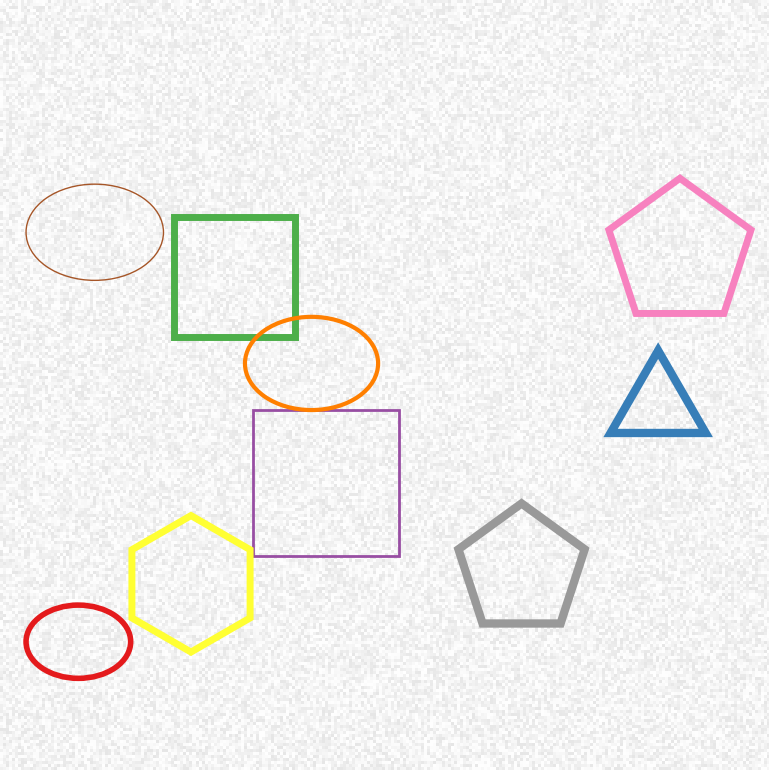[{"shape": "oval", "thickness": 2, "radius": 0.34, "center": [0.102, 0.167]}, {"shape": "triangle", "thickness": 3, "radius": 0.36, "center": [0.855, 0.473]}, {"shape": "square", "thickness": 2.5, "radius": 0.39, "center": [0.304, 0.64]}, {"shape": "square", "thickness": 1, "radius": 0.47, "center": [0.423, 0.373]}, {"shape": "oval", "thickness": 1.5, "radius": 0.43, "center": [0.405, 0.528]}, {"shape": "hexagon", "thickness": 2.5, "radius": 0.44, "center": [0.248, 0.242]}, {"shape": "oval", "thickness": 0.5, "radius": 0.45, "center": [0.123, 0.698]}, {"shape": "pentagon", "thickness": 2.5, "radius": 0.49, "center": [0.883, 0.671]}, {"shape": "pentagon", "thickness": 3, "radius": 0.43, "center": [0.677, 0.26]}]